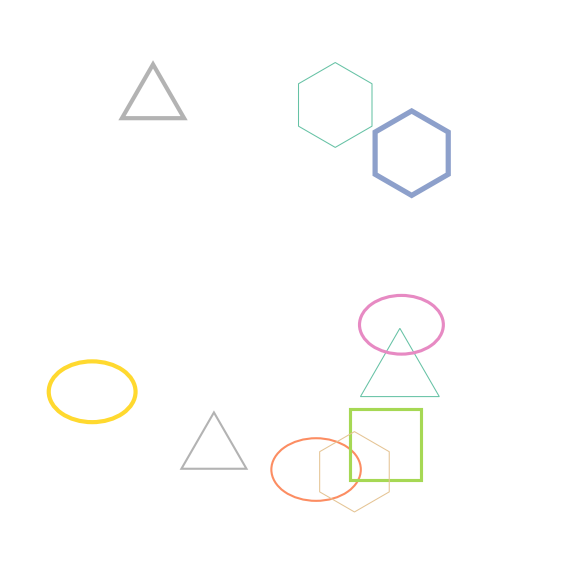[{"shape": "hexagon", "thickness": 0.5, "radius": 0.37, "center": [0.581, 0.817]}, {"shape": "triangle", "thickness": 0.5, "radius": 0.39, "center": [0.692, 0.352]}, {"shape": "oval", "thickness": 1, "radius": 0.39, "center": [0.547, 0.186]}, {"shape": "hexagon", "thickness": 2.5, "radius": 0.37, "center": [0.713, 0.734]}, {"shape": "oval", "thickness": 1.5, "radius": 0.36, "center": [0.695, 0.437]}, {"shape": "square", "thickness": 1.5, "radius": 0.31, "center": [0.667, 0.229]}, {"shape": "oval", "thickness": 2, "radius": 0.38, "center": [0.16, 0.321]}, {"shape": "hexagon", "thickness": 0.5, "radius": 0.35, "center": [0.614, 0.182]}, {"shape": "triangle", "thickness": 1, "radius": 0.33, "center": [0.37, 0.22]}, {"shape": "triangle", "thickness": 2, "radius": 0.31, "center": [0.265, 0.826]}]